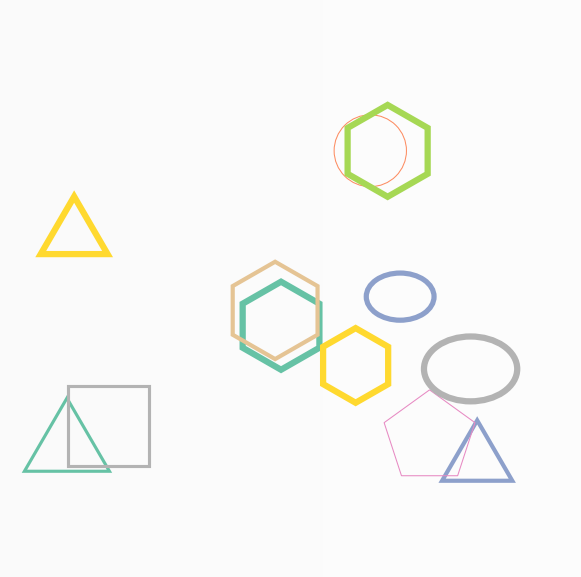[{"shape": "triangle", "thickness": 1.5, "radius": 0.42, "center": [0.115, 0.225]}, {"shape": "hexagon", "thickness": 3, "radius": 0.38, "center": [0.484, 0.435]}, {"shape": "circle", "thickness": 0.5, "radius": 0.31, "center": [0.637, 0.738]}, {"shape": "oval", "thickness": 2.5, "radius": 0.29, "center": [0.688, 0.485]}, {"shape": "triangle", "thickness": 2, "radius": 0.35, "center": [0.821, 0.202]}, {"shape": "pentagon", "thickness": 0.5, "radius": 0.41, "center": [0.739, 0.242]}, {"shape": "hexagon", "thickness": 3, "radius": 0.4, "center": [0.667, 0.738]}, {"shape": "triangle", "thickness": 3, "radius": 0.33, "center": [0.128, 0.592]}, {"shape": "hexagon", "thickness": 3, "radius": 0.32, "center": [0.612, 0.366]}, {"shape": "hexagon", "thickness": 2, "radius": 0.42, "center": [0.473, 0.462]}, {"shape": "square", "thickness": 1.5, "radius": 0.35, "center": [0.187, 0.262]}, {"shape": "oval", "thickness": 3, "radius": 0.4, "center": [0.81, 0.36]}]